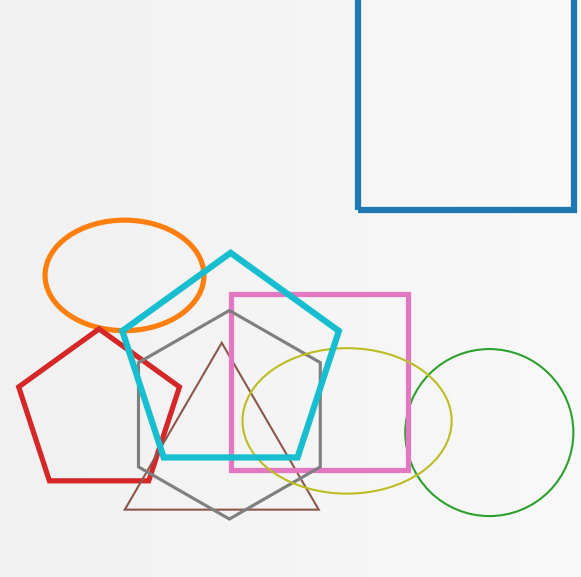[{"shape": "square", "thickness": 3, "radius": 0.93, "center": [0.802, 0.821]}, {"shape": "oval", "thickness": 2.5, "radius": 0.68, "center": [0.214, 0.522]}, {"shape": "circle", "thickness": 1, "radius": 0.72, "center": [0.842, 0.25]}, {"shape": "pentagon", "thickness": 2.5, "radius": 0.73, "center": [0.17, 0.284]}, {"shape": "triangle", "thickness": 1, "radius": 0.96, "center": [0.382, 0.213]}, {"shape": "square", "thickness": 2.5, "radius": 0.76, "center": [0.55, 0.337]}, {"shape": "hexagon", "thickness": 1.5, "radius": 0.9, "center": [0.395, 0.281]}, {"shape": "oval", "thickness": 1, "radius": 0.9, "center": [0.597, 0.27]}, {"shape": "pentagon", "thickness": 3, "radius": 0.98, "center": [0.397, 0.365]}]